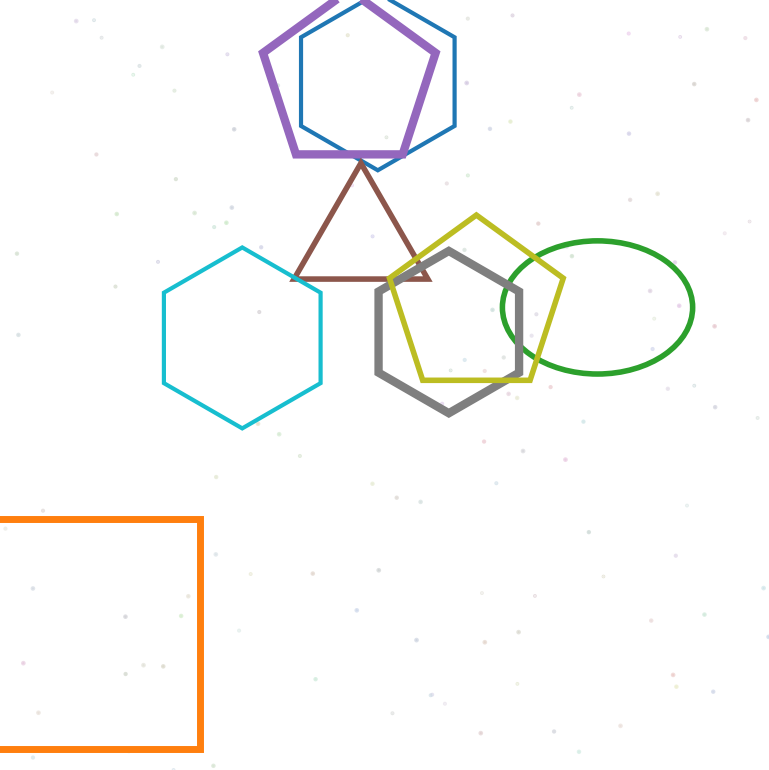[{"shape": "hexagon", "thickness": 1.5, "radius": 0.58, "center": [0.491, 0.894]}, {"shape": "square", "thickness": 2.5, "radius": 0.75, "center": [0.11, 0.177]}, {"shape": "oval", "thickness": 2, "radius": 0.62, "center": [0.776, 0.601]}, {"shape": "pentagon", "thickness": 3, "radius": 0.59, "center": [0.454, 0.895]}, {"shape": "triangle", "thickness": 2, "radius": 0.5, "center": [0.469, 0.688]}, {"shape": "hexagon", "thickness": 3, "radius": 0.53, "center": [0.583, 0.569]}, {"shape": "pentagon", "thickness": 2, "radius": 0.59, "center": [0.619, 0.602]}, {"shape": "hexagon", "thickness": 1.5, "radius": 0.59, "center": [0.315, 0.561]}]